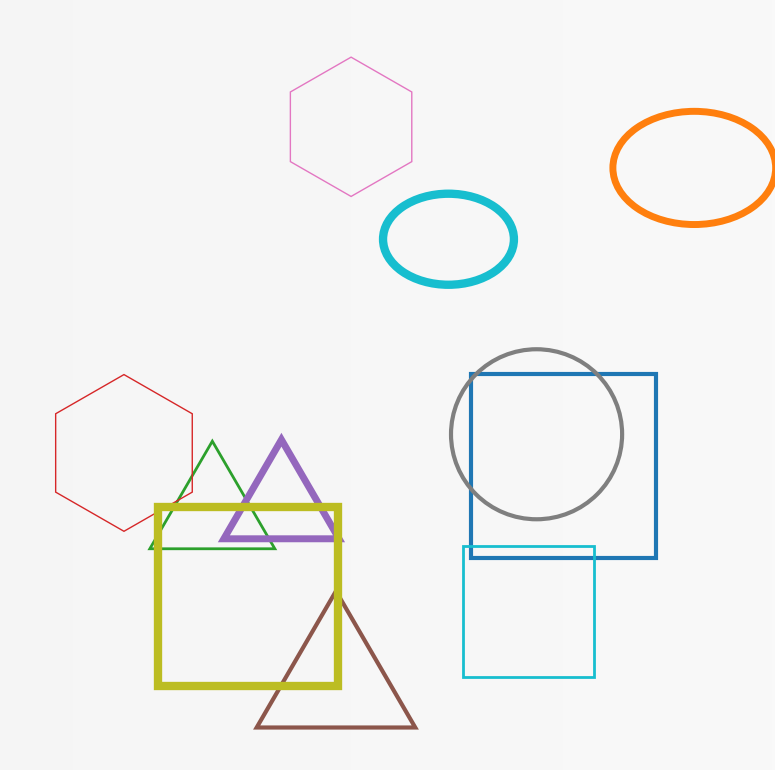[{"shape": "square", "thickness": 1.5, "radius": 0.6, "center": [0.727, 0.395]}, {"shape": "oval", "thickness": 2.5, "radius": 0.53, "center": [0.896, 0.782]}, {"shape": "triangle", "thickness": 1, "radius": 0.47, "center": [0.274, 0.334]}, {"shape": "hexagon", "thickness": 0.5, "radius": 0.51, "center": [0.16, 0.412]}, {"shape": "triangle", "thickness": 2.5, "radius": 0.43, "center": [0.363, 0.343]}, {"shape": "triangle", "thickness": 1.5, "radius": 0.59, "center": [0.434, 0.114]}, {"shape": "hexagon", "thickness": 0.5, "radius": 0.45, "center": [0.453, 0.835]}, {"shape": "circle", "thickness": 1.5, "radius": 0.55, "center": [0.692, 0.436]}, {"shape": "square", "thickness": 3, "radius": 0.58, "center": [0.32, 0.225]}, {"shape": "square", "thickness": 1, "radius": 0.43, "center": [0.682, 0.206]}, {"shape": "oval", "thickness": 3, "radius": 0.42, "center": [0.579, 0.689]}]